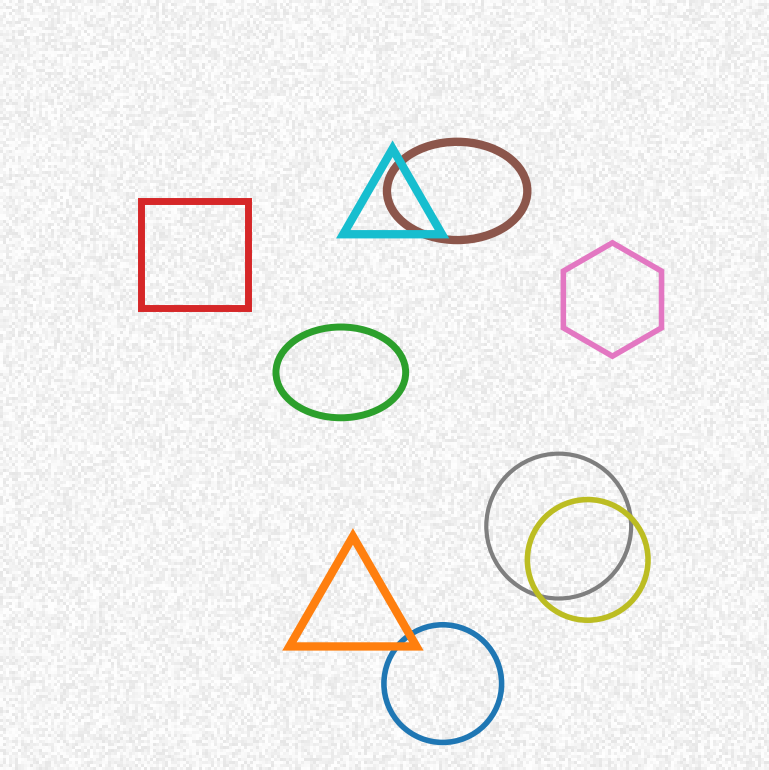[{"shape": "circle", "thickness": 2, "radius": 0.38, "center": [0.575, 0.112]}, {"shape": "triangle", "thickness": 3, "radius": 0.48, "center": [0.458, 0.208]}, {"shape": "oval", "thickness": 2.5, "radius": 0.42, "center": [0.443, 0.516]}, {"shape": "square", "thickness": 2.5, "radius": 0.35, "center": [0.252, 0.669]}, {"shape": "oval", "thickness": 3, "radius": 0.46, "center": [0.594, 0.752]}, {"shape": "hexagon", "thickness": 2, "radius": 0.37, "center": [0.795, 0.611]}, {"shape": "circle", "thickness": 1.5, "radius": 0.47, "center": [0.726, 0.317]}, {"shape": "circle", "thickness": 2, "radius": 0.39, "center": [0.763, 0.273]}, {"shape": "triangle", "thickness": 3, "radius": 0.37, "center": [0.51, 0.733]}]